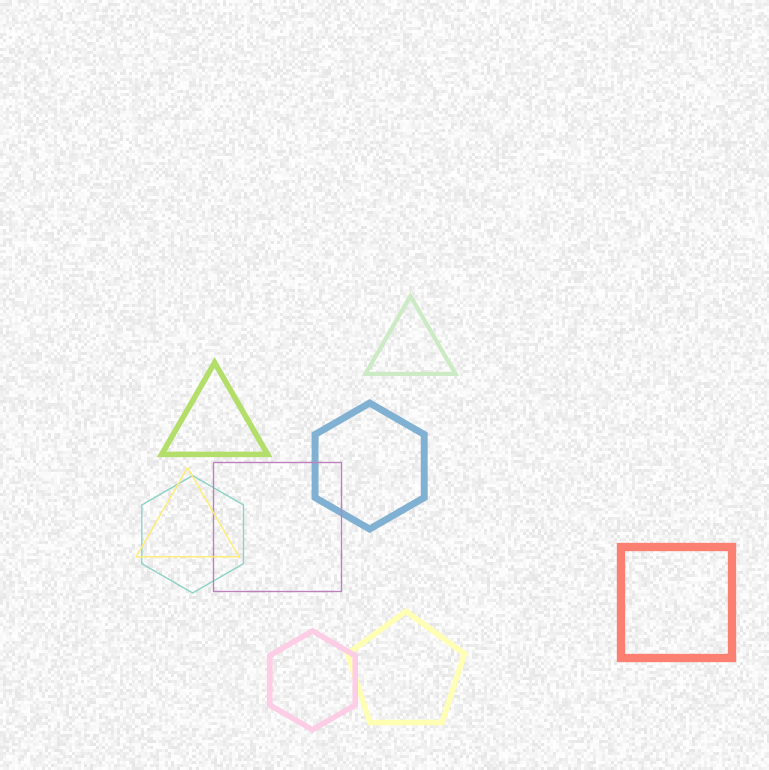[{"shape": "hexagon", "thickness": 0.5, "radius": 0.38, "center": [0.25, 0.306]}, {"shape": "pentagon", "thickness": 2, "radius": 0.4, "center": [0.527, 0.126]}, {"shape": "square", "thickness": 3, "radius": 0.36, "center": [0.879, 0.217]}, {"shape": "hexagon", "thickness": 2.5, "radius": 0.41, "center": [0.48, 0.395]}, {"shape": "triangle", "thickness": 2, "radius": 0.4, "center": [0.279, 0.45]}, {"shape": "hexagon", "thickness": 2, "radius": 0.32, "center": [0.406, 0.116]}, {"shape": "square", "thickness": 0.5, "radius": 0.42, "center": [0.36, 0.316]}, {"shape": "triangle", "thickness": 1.5, "radius": 0.34, "center": [0.533, 0.548]}, {"shape": "triangle", "thickness": 0.5, "radius": 0.39, "center": [0.244, 0.315]}]